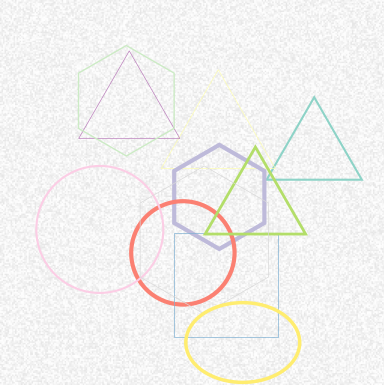[{"shape": "triangle", "thickness": 1.5, "radius": 0.71, "center": [0.816, 0.605]}, {"shape": "triangle", "thickness": 0.5, "radius": 0.86, "center": [0.567, 0.648]}, {"shape": "hexagon", "thickness": 3, "radius": 0.68, "center": [0.57, 0.488]}, {"shape": "circle", "thickness": 3, "radius": 0.67, "center": [0.475, 0.343]}, {"shape": "square", "thickness": 0.5, "radius": 0.68, "center": [0.587, 0.26]}, {"shape": "triangle", "thickness": 2, "radius": 0.75, "center": [0.663, 0.467]}, {"shape": "circle", "thickness": 1.5, "radius": 0.82, "center": [0.259, 0.404]}, {"shape": "hexagon", "thickness": 0.5, "radius": 0.96, "center": [0.531, 0.377]}, {"shape": "triangle", "thickness": 0.5, "radius": 0.76, "center": [0.336, 0.716]}, {"shape": "hexagon", "thickness": 1, "radius": 0.72, "center": [0.328, 0.738]}, {"shape": "oval", "thickness": 2.5, "radius": 0.74, "center": [0.631, 0.11]}]